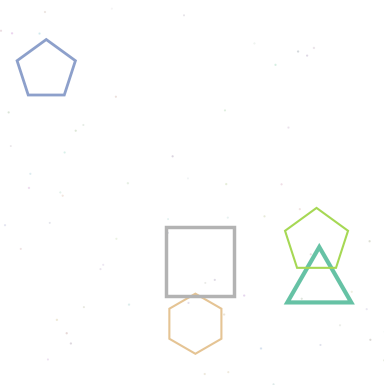[{"shape": "triangle", "thickness": 3, "radius": 0.48, "center": [0.829, 0.262]}, {"shape": "pentagon", "thickness": 2, "radius": 0.4, "center": [0.12, 0.818]}, {"shape": "pentagon", "thickness": 1.5, "radius": 0.43, "center": [0.822, 0.374]}, {"shape": "hexagon", "thickness": 1.5, "radius": 0.39, "center": [0.507, 0.159]}, {"shape": "square", "thickness": 2.5, "radius": 0.45, "center": [0.519, 0.32]}]